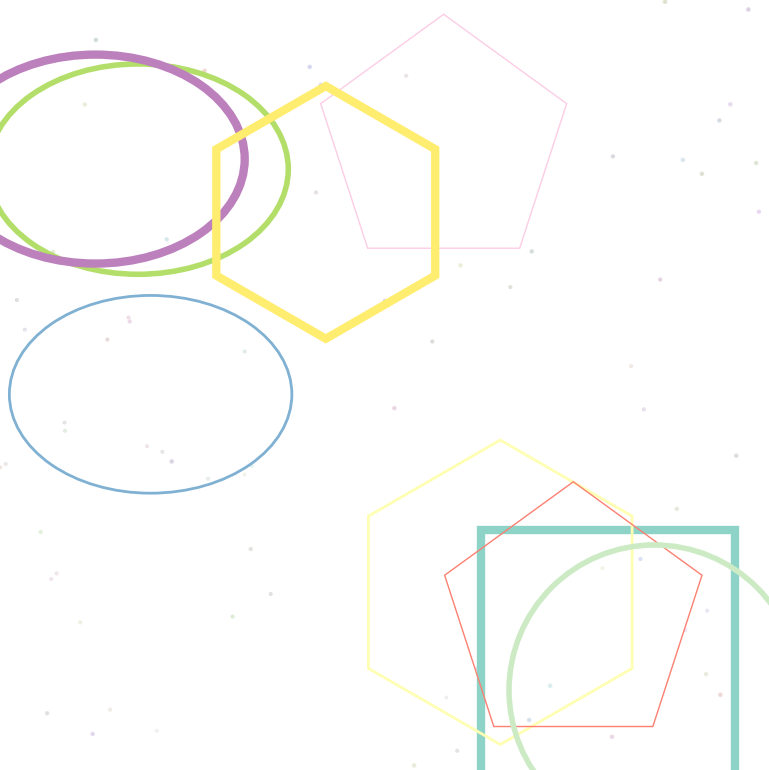[{"shape": "square", "thickness": 3, "radius": 0.82, "center": [0.789, 0.146]}, {"shape": "hexagon", "thickness": 1, "radius": 0.99, "center": [0.65, 0.231]}, {"shape": "pentagon", "thickness": 0.5, "radius": 0.88, "center": [0.745, 0.199]}, {"shape": "oval", "thickness": 1, "radius": 0.92, "center": [0.196, 0.488]}, {"shape": "oval", "thickness": 2, "radius": 0.98, "center": [0.179, 0.78]}, {"shape": "pentagon", "thickness": 0.5, "radius": 0.84, "center": [0.576, 0.813]}, {"shape": "oval", "thickness": 3, "radius": 0.97, "center": [0.124, 0.793]}, {"shape": "circle", "thickness": 2, "radius": 0.94, "center": [0.85, 0.104]}, {"shape": "hexagon", "thickness": 3, "radius": 0.82, "center": [0.423, 0.724]}]